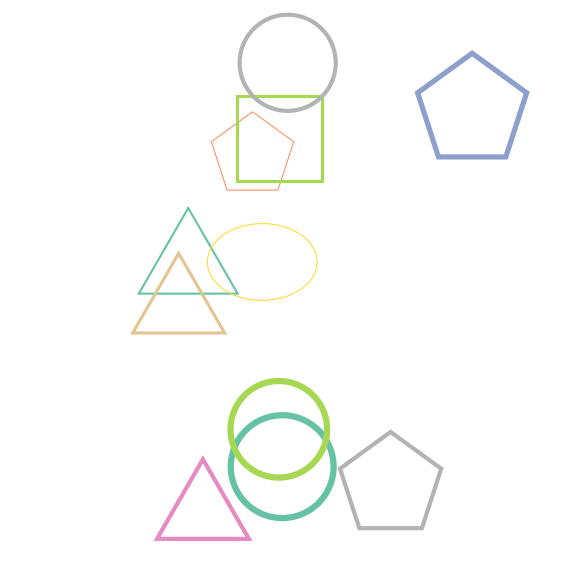[{"shape": "circle", "thickness": 3, "radius": 0.45, "center": [0.489, 0.191]}, {"shape": "triangle", "thickness": 1, "radius": 0.49, "center": [0.326, 0.54]}, {"shape": "pentagon", "thickness": 0.5, "radius": 0.37, "center": [0.437, 0.731]}, {"shape": "pentagon", "thickness": 2.5, "radius": 0.5, "center": [0.818, 0.808]}, {"shape": "triangle", "thickness": 2, "radius": 0.46, "center": [0.351, 0.112]}, {"shape": "square", "thickness": 1.5, "radius": 0.37, "center": [0.484, 0.76]}, {"shape": "circle", "thickness": 3, "radius": 0.42, "center": [0.483, 0.256]}, {"shape": "oval", "thickness": 0.5, "radius": 0.47, "center": [0.454, 0.545]}, {"shape": "triangle", "thickness": 1.5, "radius": 0.46, "center": [0.309, 0.469]}, {"shape": "pentagon", "thickness": 2, "radius": 0.46, "center": [0.676, 0.159]}, {"shape": "circle", "thickness": 2, "radius": 0.42, "center": [0.498, 0.89]}]